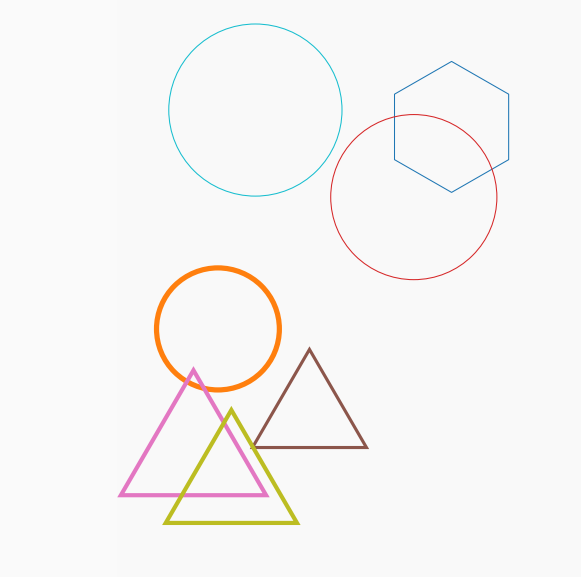[{"shape": "hexagon", "thickness": 0.5, "radius": 0.57, "center": [0.777, 0.779]}, {"shape": "circle", "thickness": 2.5, "radius": 0.53, "center": [0.375, 0.43]}, {"shape": "circle", "thickness": 0.5, "radius": 0.71, "center": [0.712, 0.658]}, {"shape": "triangle", "thickness": 1.5, "radius": 0.57, "center": [0.532, 0.281]}, {"shape": "triangle", "thickness": 2, "radius": 0.72, "center": [0.333, 0.214]}, {"shape": "triangle", "thickness": 2, "radius": 0.65, "center": [0.398, 0.159]}, {"shape": "circle", "thickness": 0.5, "radius": 0.75, "center": [0.439, 0.809]}]